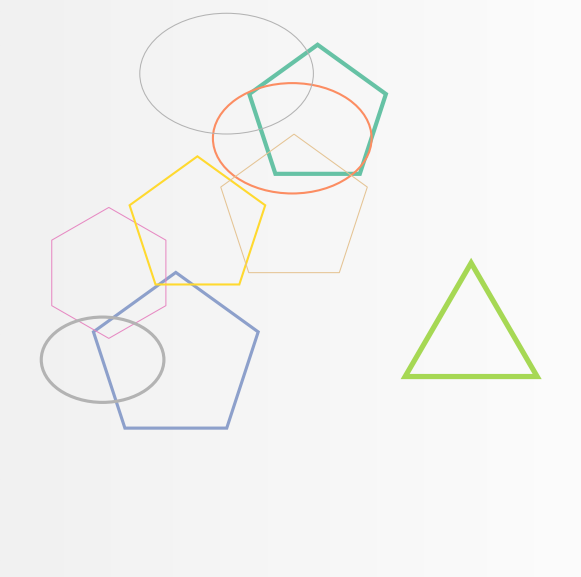[{"shape": "pentagon", "thickness": 2, "radius": 0.62, "center": [0.546, 0.798]}, {"shape": "oval", "thickness": 1, "radius": 0.68, "center": [0.503, 0.76]}, {"shape": "pentagon", "thickness": 1.5, "radius": 0.75, "center": [0.302, 0.378]}, {"shape": "hexagon", "thickness": 0.5, "radius": 0.57, "center": [0.187, 0.527]}, {"shape": "triangle", "thickness": 2.5, "radius": 0.66, "center": [0.811, 0.413]}, {"shape": "pentagon", "thickness": 1, "radius": 0.61, "center": [0.34, 0.606]}, {"shape": "pentagon", "thickness": 0.5, "radius": 0.66, "center": [0.506, 0.634]}, {"shape": "oval", "thickness": 0.5, "radius": 0.75, "center": [0.39, 0.872]}, {"shape": "oval", "thickness": 1.5, "radius": 0.53, "center": [0.177, 0.376]}]